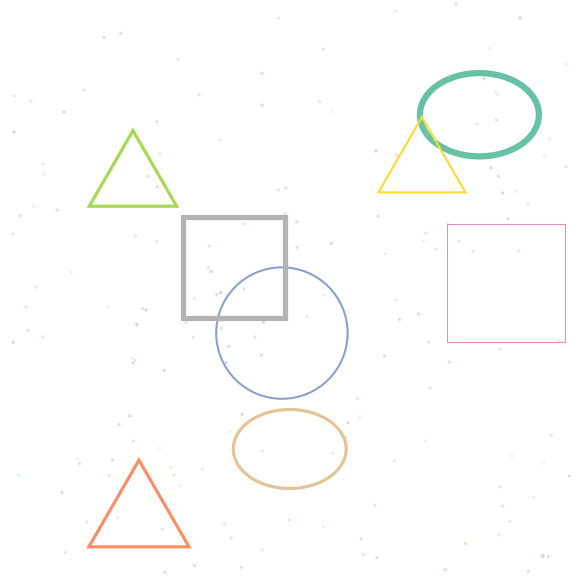[{"shape": "oval", "thickness": 3, "radius": 0.52, "center": [0.83, 0.8]}, {"shape": "triangle", "thickness": 1.5, "radius": 0.5, "center": [0.241, 0.102]}, {"shape": "circle", "thickness": 1, "radius": 0.57, "center": [0.488, 0.422]}, {"shape": "square", "thickness": 0.5, "radius": 0.51, "center": [0.876, 0.509]}, {"shape": "triangle", "thickness": 1.5, "radius": 0.44, "center": [0.23, 0.686]}, {"shape": "triangle", "thickness": 1, "radius": 0.43, "center": [0.731, 0.71]}, {"shape": "oval", "thickness": 1.5, "radius": 0.49, "center": [0.502, 0.222]}, {"shape": "square", "thickness": 2.5, "radius": 0.44, "center": [0.405, 0.535]}]